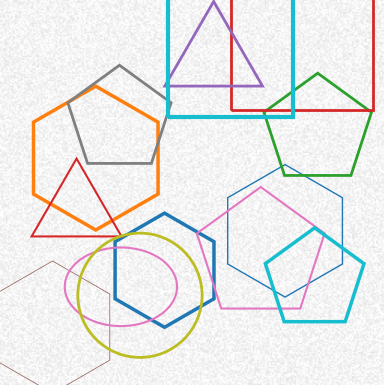[{"shape": "hexagon", "thickness": 1, "radius": 0.86, "center": [0.74, 0.4]}, {"shape": "hexagon", "thickness": 2.5, "radius": 0.74, "center": [0.427, 0.298]}, {"shape": "hexagon", "thickness": 2.5, "radius": 0.93, "center": [0.249, 0.589]}, {"shape": "pentagon", "thickness": 2, "radius": 0.73, "center": [0.825, 0.663]}, {"shape": "square", "thickness": 2, "radius": 0.92, "center": [0.784, 0.896]}, {"shape": "triangle", "thickness": 1.5, "radius": 0.67, "center": [0.199, 0.453]}, {"shape": "triangle", "thickness": 2, "radius": 0.73, "center": [0.555, 0.85]}, {"shape": "hexagon", "thickness": 0.5, "radius": 0.86, "center": [0.136, 0.15]}, {"shape": "oval", "thickness": 1.5, "radius": 0.73, "center": [0.314, 0.255]}, {"shape": "pentagon", "thickness": 1.5, "radius": 0.87, "center": [0.677, 0.34]}, {"shape": "pentagon", "thickness": 2, "radius": 0.7, "center": [0.31, 0.69]}, {"shape": "circle", "thickness": 2, "radius": 0.81, "center": [0.364, 0.233]}, {"shape": "pentagon", "thickness": 2.5, "radius": 0.67, "center": [0.817, 0.273]}, {"shape": "square", "thickness": 3, "radius": 0.81, "center": [0.598, 0.857]}]